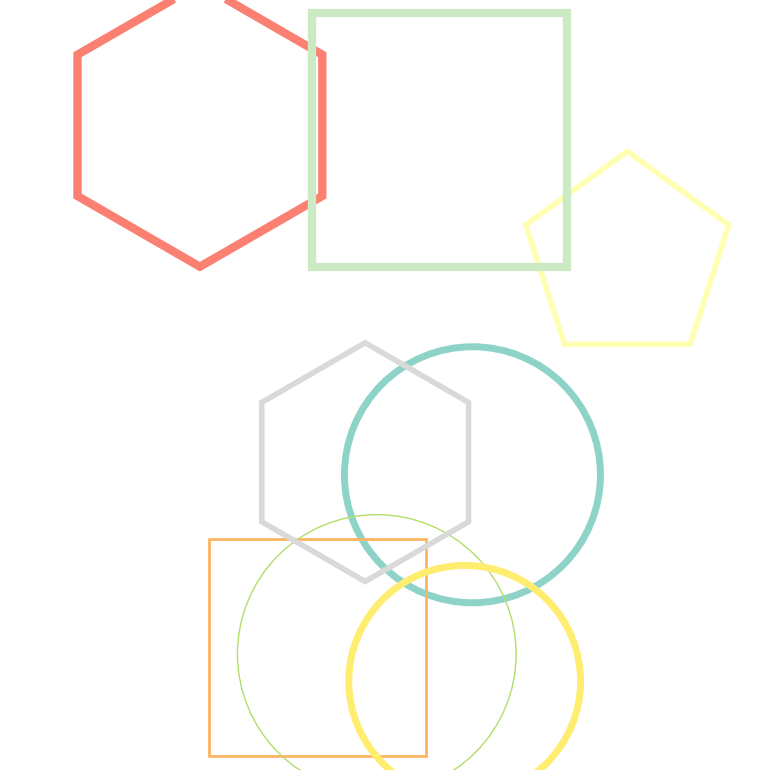[{"shape": "circle", "thickness": 2.5, "radius": 0.83, "center": [0.614, 0.383]}, {"shape": "pentagon", "thickness": 2, "radius": 0.69, "center": [0.815, 0.665]}, {"shape": "hexagon", "thickness": 3, "radius": 0.92, "center": [0.26, 0.837]}, {"shape": "square", "thickness": 1, "radius": 0.7, "center": [0.413, 0.159]}, {"shape": "circle", "thickness": 0.5, "radius": 0.9, "center": [0.489, 0.151]}, {"shape": "hexagon", "thickness": 2, "radius": 0.78, "center": [0.474, 0.4]}, {"shape": "square", "thickness": 3, "radius": 0.83, "center": [0.571, 0.818]}, {"shape": "circle", "thickness": 2.5, "radius": 0.75, "center": [0.603, 0.115]}]